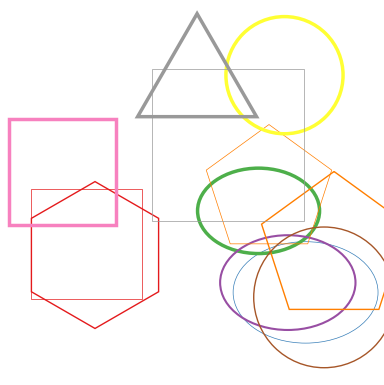[{"shape": "square", "thickness": 0.5, "radius": 0.72, "center": [0.224, 0.366]}, {"shape": "hexagon", "thickness": 1, "radius": 0.95, "center": [0.247, 0.338]}, {"shape": "oval", "thickness": 0.5, "radius": 0.94, "center": [0.794, 0.241]}, {"shape": "oval", "thickness": 2.5, "radius": 0.79, "center": [0.672, 0.452]}, {"shape": "oval", "thickness": 1.5, "radius": 0.88, "center": [0.748, 0.266]}, {"shape": "pentagon", "thickness": 1, "radius": 0.99, "center": [0.868, 0.357]}, {"shape": "pentagon", "thickness": 0.5, "radius": 0.86, "center": [0.699, 0.505]}, {"shape": "circle", "thickness": 2.5, "radius": 0.76, "center": [0.739, 0.805]}, {"shape": "circle", "thickness": 1, "radius": 0.91, "center": [0.842, 0.228]}, {"shape": "square", "thickness": 2.5, "radius": 0.69, "center": [0.162, 0.553]}, {"shape": "square", "thickness": 0.5, "radius": 0.99, "center": [0.591, 0.623]}, {"shape": "triangle", "thickness": 2.5, "radius": 0.89, "center": [0.512, 0.786]}]